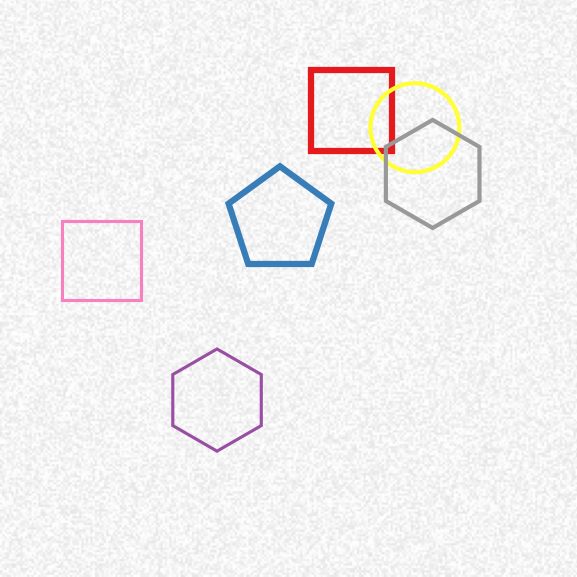[{"shape": "square", "thickness": 3, "radius": 0.35, "center": [0.609, 0.808]}, {"shape": "pentagon", "thickness": 3, "radius": 0.47, "center": [0.485, 0.618]}, {"shape": "hexagon", "thickness": 1.5, "radius": 0.44, "center": [0.376, 0.306]}, {"shape": "circle", "thickness": 2, "radius": 0.38, "center": [0.718, 0.778]}, {"shape": "square", "thickness": 1.5, "radius": 0.34, "center": [0.176, 0.548]}, {"shape": "hexagon", "thickness": 2, "radius": 0.47, "center": [0.749, 0.698]}]